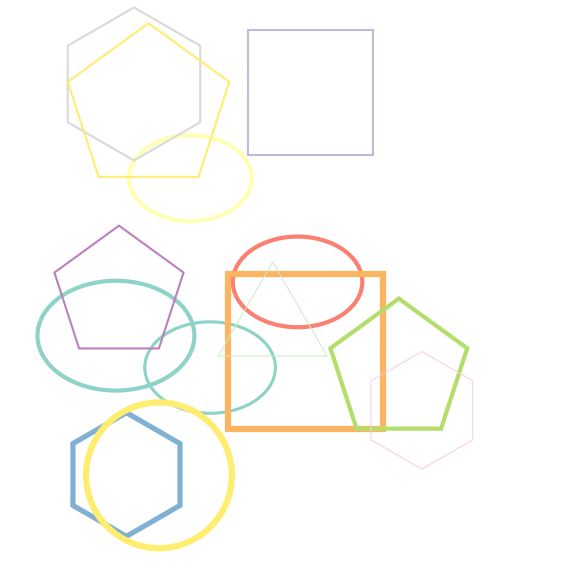[{"shape": "oval", "thickness": 2, "radius": 0.68, "center": [0.201, 0.418]}, {"shape": "oval", "thickness": 1.5, "radius": 0.57, "center": [0.364, 0.363]}, {"shape": "oval", "thickness": 2, "radius": 0.53, "center": [0.33, 0.691]}, {"shape": "square", "thickness": 1, "radius": 0.54, "center": [0.537, 0.839]}, {"shape": "oval", "thickness": 2, "radius": 0.56, "center": [0.515, 0.511]}, {"shape": "hexagon", "thickness": 2.5, "radius": 0.54, "center": [0.219, 0.177]}, {"shape": "square", "thickness": 3, "radius": 0.67, "center": [0.529, 0.39]}, {"shape": "pentagon", "thickness": 2, "radius": 0.62, "center": [0.691, 0.358]}, {"shape": "hexagon", "thickness": 0.5, "radius": 0.51, "center": [0.73, 0.289]}, {"shape": "hexagon", "thickness": 1, "radius": 0.66, "center": [0.232, 0.854]}, {"shape": "pentagon", "thickness": 1, "radius": 0.59, "center": [0.206, 0.491]}, {"shape": "triangle", "thickness": 0.5, "radius": 0.54, "center": [0.472, 0.437]}, {"shape": "pentagon", "thickness": 1, "radius": 0.74, "center": [0.257, 0.812]}, {"shape": "circle", "thickness": 3, "radius": 0.63, "center": [0.275, 0.176]}]